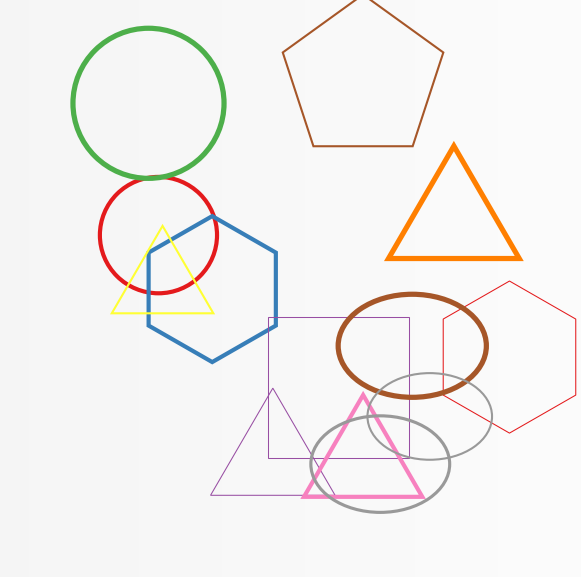[{"shape": "circle", "thickness": 2, "radius": 0.5, "center": [0.273, 0.592]}, {"shape": "hexagon", "thickness": 0.5, "radius": 0.66, "center": [0.877, 0.381]}, {"shape": "hexagon", "thickness": 2, "radius": 0.63, "center": [0.365, 0.499]}, {"shape": "circle", "thickness": 2.5, "radius": 0.65, "center": [0.255, 0.82]}, {"shape": "triangle", "thickness": 0.5, "radius": 0.62, "center": [0.469, 0.203]}, {"shape": "square", "thickness": 0.5, "radius": 0.61, "center": [0.582, 0.328]}, {"shape": "triangle", "thickness": 2.5, "radius": 0.65, "center": [0.781, 0.616]}, {"shape": "triangle", "thickness": 1, "radius": 0.5, "center": [0.28, 0.507]}, {"shape": "pentagon", "thickness": 1, "radius": 0.73, "center": [0.625, 0.863]}, {"shape": "oval", "thickness": 2.5, "radius": 0.64, "center": [0.709, 0.4]}, {"shape": "triangle", "thickness": 2, "radius": 0.59, "center": [0.625, 0.198]}, {"shape": "oval", "thickness": 1.5, "radius": 0.6, "center": [0.654, 0.195]}, {"shape": "oval", "thickness": 1, "radius": 0.54, "center": [0.739, 0.278]}]